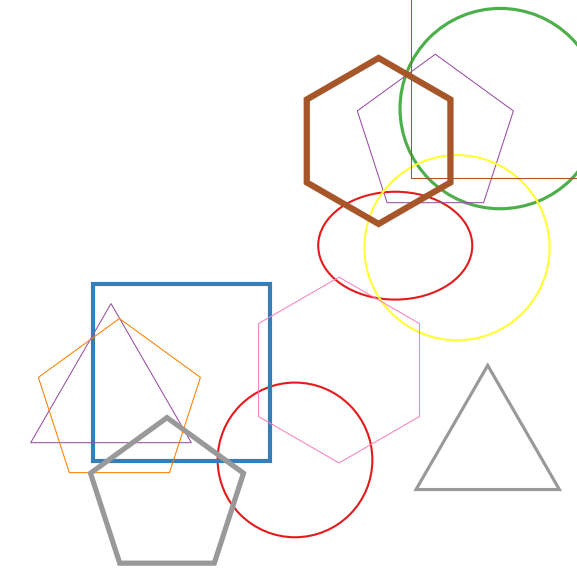[{"shape": "circle", "thickness": 1, "radius": 0.67, "center": [0.511, 0.203]}, {"shape": "oval", "thickness": 1, "radius": 0.67, "center": [0.684, 0.574]}, {"shape": "square", "thickness": 2, "radius": 0.77, "center": [0.314, 0.353]}, {"shape": "circle", "thickness": 1.5, "radius": 0.87, "center": [0.866, 0.811]}, {"shape": "triangle", "thickness": 0.5, "radius": 0.8, "center": [0.192, 0.313]}, {"shape": "pentagon", "thickness": 0.5, "radius": 0.71, "center": [0.754, 0.763]}, {"shape": "pentagon", "thickness": 0.5, "radius": 0.74, "center": [0.207, 0.3]}, {"shape": "circle", "thickness": 1, "radius": 0.8, "center": [0.791, 0.57]}, {"shape": "hexagon", "thickness": 3, "radius": 0.72, "center": [0.656, 0.755]}, {"shape": "square", "thickness": 0.5, "radius": 0.91, "center": [0.894, 0.872]}, {"shape": "hexagon", "thickness": 0.5, "radius": 0.8, "center": [0.587, 0.358]}, {"shape": "pentagon", "thickness": 2.5, "radius": 0.7, "center": [0.289, 0.137]}, {"shape": "triangle", "thickness": 1.5, "radius": 0.72, "center": [0.845, 0.223]}]